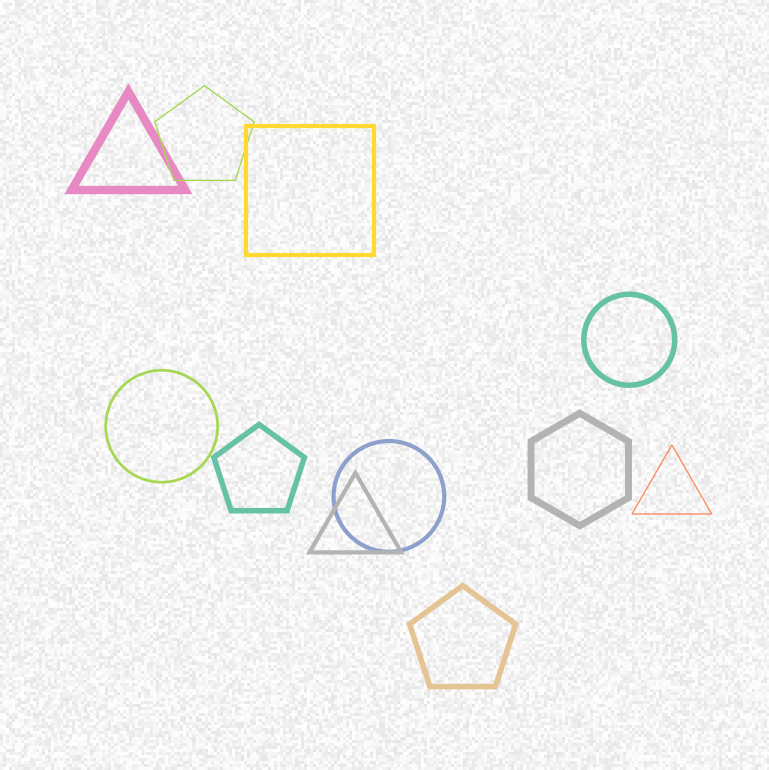[{"shape": "pentagon", "thickness": 2, "radius": 0.31, "center": [0.336, 0.387]}, {"shape": "circle", "thickness": 2, "radius": 0.3, "center": [0.817, 0.559]}, {"shape": "triangle", "thickness": 0.5, "radius": 0.3, "center": [0.873, 0.362]}, {"shape": "circle", "thickness": 1.5, "radius": 0.36, "center": [0.505, 0.355]}, {"shape": "triangle", "thickness": 3, "radius": 0.43, "center": [0.167, 0.796]}, {"shape": "circle", "thickness": 1, "radius": 0.36, "center": [0.21, 0.446]}, {"shape": "pentagon", "thickness": 0.5, "radius": 0.34, "center": [0.266, 0.821]}, {"shape": "square", "thickness": 1.5, "radius": 0.42, "center": [0.403, 0.753]}, {"shape": "pentagon", "thickness": 2, "radius": 0.36, "center": [0.601, 0.167]}, {"shape": "hexagon", "thickness": 2.5, "radius": 0.37, "center": [0.753, 0.39]}, {"shape": "triangle", "thickness": 1.5, "radius": 0.34, "center": [0.462, 0.317]}]